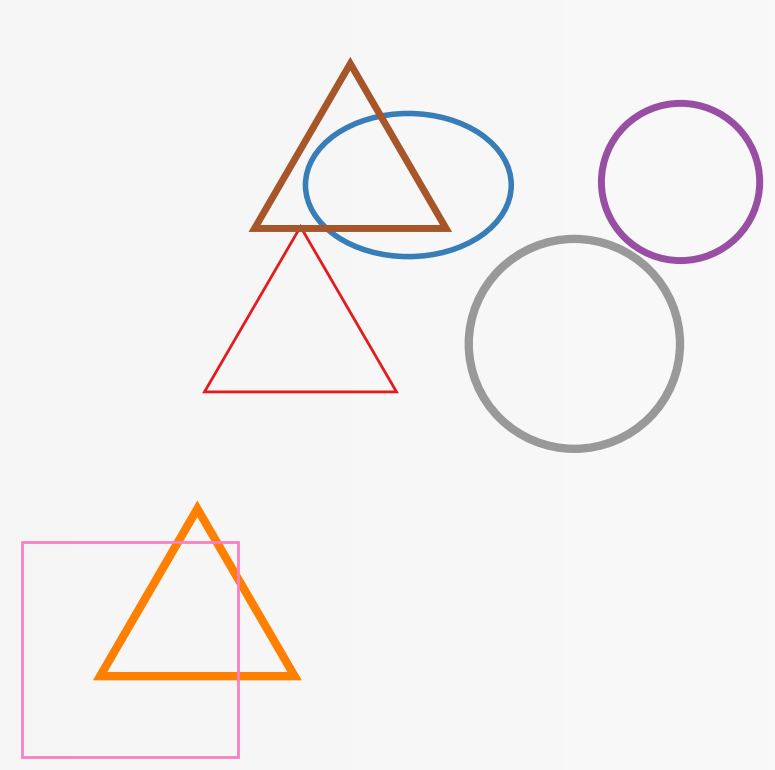[{"shape": "triangle", "thickness": 1, "radius": 0.72, "center": [0.388, 0.563]}, {"shape": "oval", "thickness": 2, "radius": 0.66, "center": [0.527, 0.76]}, {"shape": "circle", "thickness": 2.5, "radius": 0.51, "center": [0.878, 0.764]}, {"shape": "triangle", "thickness": 3, "radius": 0.72, "center": [0.255, 0.194]}, {"shape": "triangle", "thickness": 2.5, "radius": 0.71, "center": [0.452, 0.775]}, {"shape": "square", "thickness": 1, "radius": 0.7, "center": [0.168, 0.157]}, {"shape": "circle", "thickness": 3, "radius": 0.68, "center": [0.741, 0.553]}]